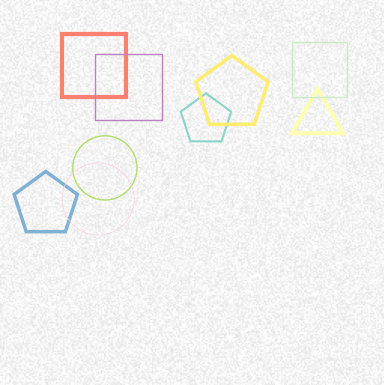[{"shape": "pentagon", "thickness": 1.5, "radius": 0.34, "center": [0.535, 0.689]}, {"shape": "triangle", "thickness": 3, "radius": 0.38, "center": [0.825, 0.692]}, {"shape": "square", "thickness": 3, "radius": 0.41, "center": [0.244, 0.83]}, {"shape": "pentagon", "thickness": 2.5, "radius": 0.43, "center": [0.119, 0.468]}, {"shape": "circle", "thickness": 1, "radius": 0.42, "center": [0.272, 0.564]}, {"shape": "circle", "thickness": 0.5, "radius": 0.47, "center": [0.255, 0.483]}, {"shape": "square", "thickness": 1, "radius": 0.43, "center": [0.333, 0.774]}, {"shape": "square", "thickness": 1, "radius": 0.36, "center": [0.831, 0.819]}, {"shape": "pentagon", "thickness": 2.5, "radius": 0.49, "center": [0.602, 0.757]}]